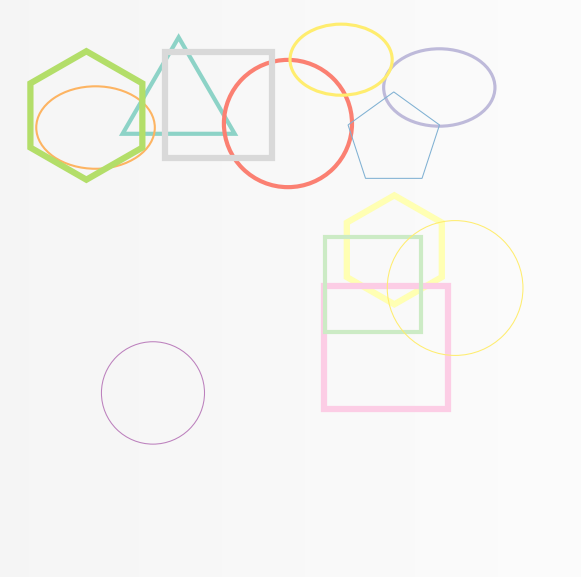[{"shape": "triangle", "thickness": 2, "radius": 0.56, "center": [0.307, 0.823]}, {"shape": "hexagon", "thickness": 3, "radius": 0.47, "center": [0.678, 0.567]}, {"shape": "oval", "thickness": 1.5, "radius": 0.48, "center": [0.756, 0.848]}, {"shape": "circle", "thickness": 2, "radius": 0.55, "center": [0.495, 0.785]}, {"shape": "pentagon", "thickness": 0.5, "radius": 0.41, "center": [0.677, 0.757]}, {"shape": "oval", "thickness": 1, "radius": 0.51, "center": [0.164, 0.778]}, {"shape": "hexagon", "thickness": 3, "radius": 0.56, "center": [0.149, 0.799]}, {"shape": "square", "thickness": 3, "radius": 0.53, "center": [0.664, 0.397]}, {"shape": "square", "thickness": 3, "radius": 0.46, "center": [0.375, 0.818]}, {"shape": "circle", "thickness": 0.5, "radius": 0.44, "center": [0.263, 0.319]}, {"shape": "square", "thickness": 2, "radius": 0.41, "center": [0.641, 0.507]}, {"shape": "circle", "thickness": 0.5, "radius": 0.58, "center": [0.783, 0.5]}, {"shape": "oval", "thickness": 1.5, "radius": 0.44, "center": [0.587, 0.896]}]